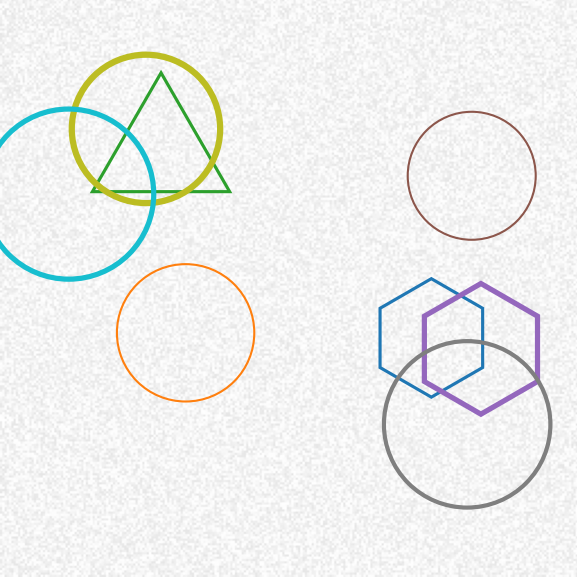[{"shape": "hexagon", "thickness": 1.5, "radius": 0.51, "center": [0.747, 0.414]}, {"shape": "circle", "thickness": 1, "radius": 0.59, "center": [0.321, 0.423]}, {"shape": "triangle", "thickness": 1.5, "radius": 0.69, "center": [0.279, 0.736]}, {"shape": "hexagon", "thickness": 2.5, "radius": 0.57, "center": [0.833, 0.395]}, {"shape": "circle", "thickness": 1, "radius": 0.55, "center": [0.817, 0.695]}, {"shape": "circle", "thickness": 2, "radius": 0.72, "center": [0.809, 0.264]}, {"shape": "circle", "thickness": 3, "radius": 0.64, "center": [0.253, 0.776]}, {"shape": "circle", "thickness": 2.5, "radius": 0.74, "center": [0.119, 0.663]}]